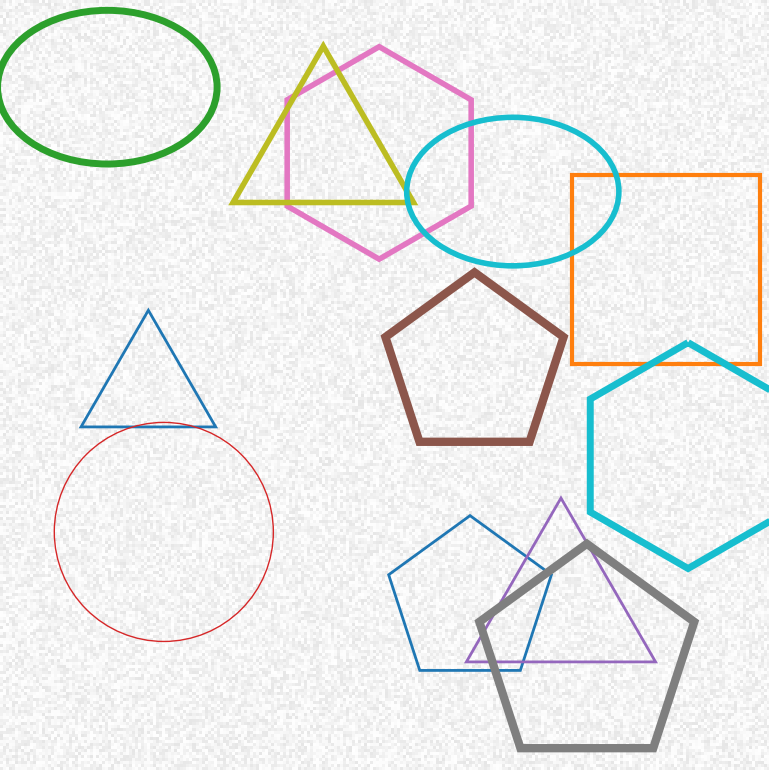[{"shape": "pentagon", "thickness": 1, "radius": 0.56, "center": [0.61, 0.219]}, {"shape": "triangle", "thickness": 1, "radius": 0.5, "center": [0.193, 0.496]}, {"shape": "square", "thickness": 1.5, "radius": 0.61, "center": [0.865, 0.65]}, {"shape": "oval", "thickness": 2.5, "radius": 0.71, "center": [0.139, 0.887]}, {"shape": "circle", "thickness": 0.5, "radius": 0.71, "center": [0.213, 0.309]}, {"shape": "triangle", "thickness": 1, "radius": 0.71, "center": [0.729, 0.211]}, {"shape": "pentagon", "thickness": 3, "radius": 0.61, "center": [0.616, 0.525]}, {"shape": "hexagon", "thickness": 2, "radius": 0.69, "center": [0.492, 0.801]}, {"shape": "pentagon", "thickness": 3, "radius": 0.73, "center": [0.762, 0.147]}, {"shape": "triangle", "thickness": 2, "radius": 0.68, "center": [0.42, 0.805]}, {"shape": "hexagon", "thickness": 2.5, "radius": 0.73, "center": [0.894, 0.408]}, {"shape": "oval", "thickness": 2, "radius": 0.69, "center": [0.666, 0.751]}]